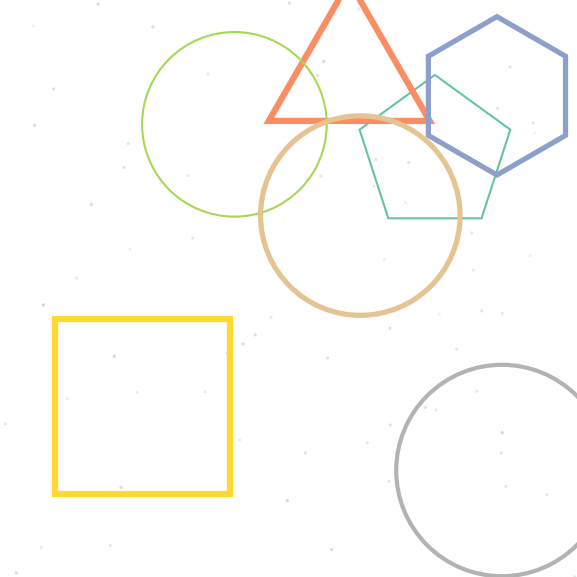[{"shape": "pentagon", "thickness": 1, "radius": 0.69, "center": [0.753, 0.732]}, {"shape": "triangle", "thickness": 3, "radius": 0.8, "center": [0.605, 0.87]}, {"shape": "hexagon", "thickness": 2.5, "radius": 0.69, "center": [0.861, 0.833]}, {"shape": "circle", "thickness": 1, "radius": 0.8, "center": [0.406, 0.784]}, {"shape": "square", "thickness": 3, "radius": 0.76, "center": [0.246, 0.295]}, {"shape": "circle", "thickness": 2.5, "radius": 0.86, "center": [0.624, 0.626]}, {"shape": "circle", "thickness": 2, "radius": 0.92, "center": [0.869, 0.184]}]